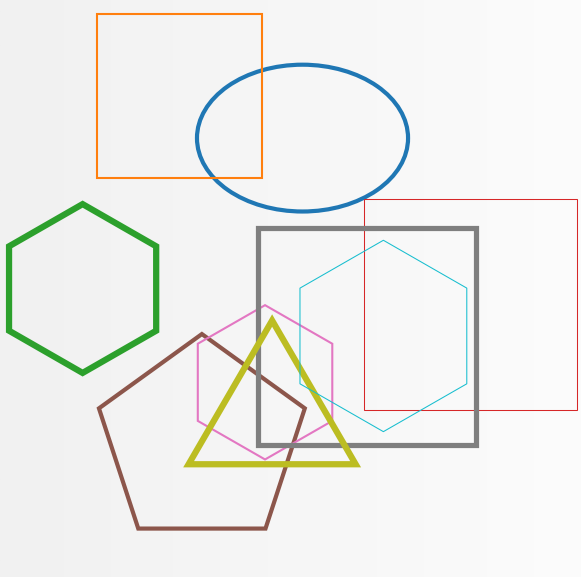[{"shape": "oval", "thickness": 2, "radius": 0.91, "center": [0.52, 0.76]}, {"shape": "square", "thickness": 1, "radius": 0.71, "center": [0.309, 0.833]}, {"shape": "hexagon", "thickness": 3, "radius": 0.73, "center": [0.142, 0.5]}, {"shape": "square", "thickness": 0.5, "radius": 0.91, "center": [0.81, 0.472]}, {"shape": "pentagon", "thickness": 2, "radius": 0.93, "center": [0.347, 0.234]}, {"shape": "hexagon", "thickness": 1, "radius": 0.67, "center": [0.456, 0.337]}, {"shape": "square", "thickness": 2.5, "radius": 0.94, "center": [0.631, 0.417]}, {"shape": "triangle", "thickness": 3, "radius": 0.83, "center": [0.468, 0.278]}, {"shape": "hexagon", "thickness": 0.5, "radius": 0.83, "center": [0.66, 0.417]}]